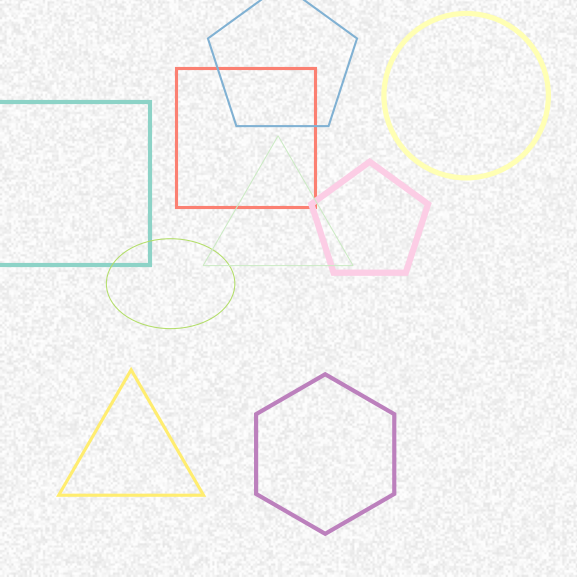[{"shape": "square", "thickness": 2, "radius": 0.71, "center": [0.119, 0.682]}, {"shape": "circle", "thickness": 2.5, "radius": 0.71, "center": [0.807, 0.833]}, {"shape": "square", "thickness": 1.5, "radius": 0.6, "center": [0.425, 0.761]}, {"shape": "pentagon", "thickness": 1, "radius": 0.68, "center": [0.489, 0.891]}, {"shape": "oval", "thickness": 0.5, "radius": 0.56, "center": [0.295, 0.508]}, {"shape": "pentagon", "thickness": 3, "radius": 0.53, "center": [0.64, 0.613]}, {"shape": "hexagon", "thickness": 2, "radius": 0.69, "center": [0.563, 0.213]}, {"shape": "triangle", "thickness": 0.5, "radius": 0.75, "center": [0.482, 0.614]}, {"shape": "triangle", "thickness": 1.5, "radius": 0.72, "center": [0.227, 0.214]}]